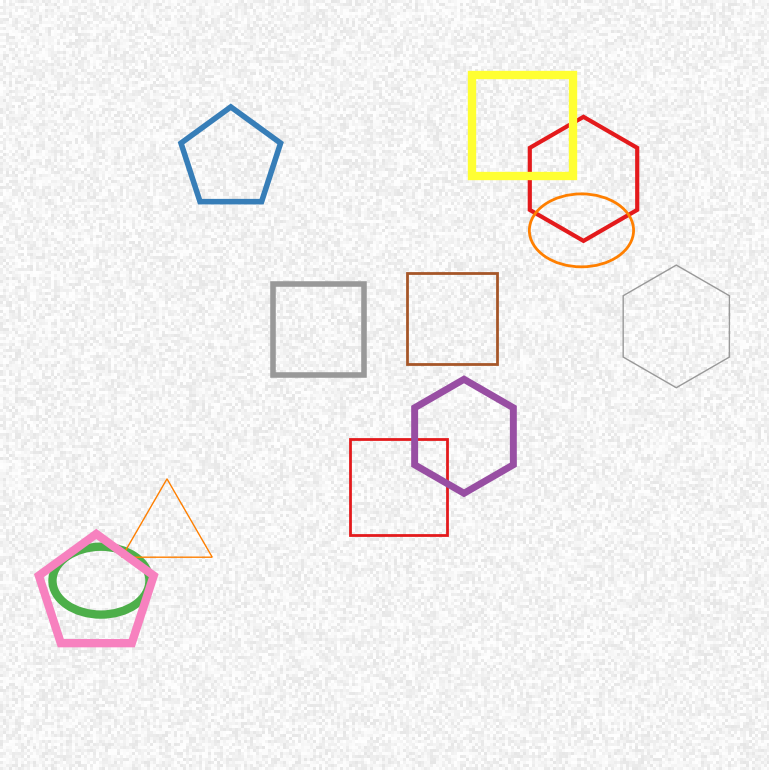[{"shape": "square", "thickness": 1, "radius": 0.31, "center": [0.518, 0.367]}, {"shape": "hexagon", "thickness": 1.5, "radius": 0.4, "center": [0.758, 0.768]}, {"shape": "pentagon", "thickness": 2, "radius": 0.34, "center": [0.3, 0.793]}, {"shape": "oval", "thickness": 3, "radius": 0.31, "center": [0.131, 0.246]}, {"shape": "hexagon", "thickness": 2.5, "radius": 0.37, "center": [0.603, 0.433]}, {"shape": "oval", "thickness": 1, "radius": 0.34, "center": [0.755, 0.701]}, {"shape": "triangle", "thickness": 0.5, "radius": 0.34, "center": [0.217, 0.31]}, {"shape": "square", "thickness": 3, "radius": 0.33, "center": [0.678, 0.837]}, {"shape": "square", "thickness": 1, "radius": 0.29, "center": [0.587, 0.586]}, {"shape": "pentagon", "thickness": 3, "radius": 0.39, "center": [0.125, 0.228]}, {"shape": "hexagon", "thickness": 0.5, "radius": 0.4, "center": [0.878, 0.576]}, {"shape": "square", "thickness": 2, "radius": 0.3, "center": [0.414, 0.572]}]